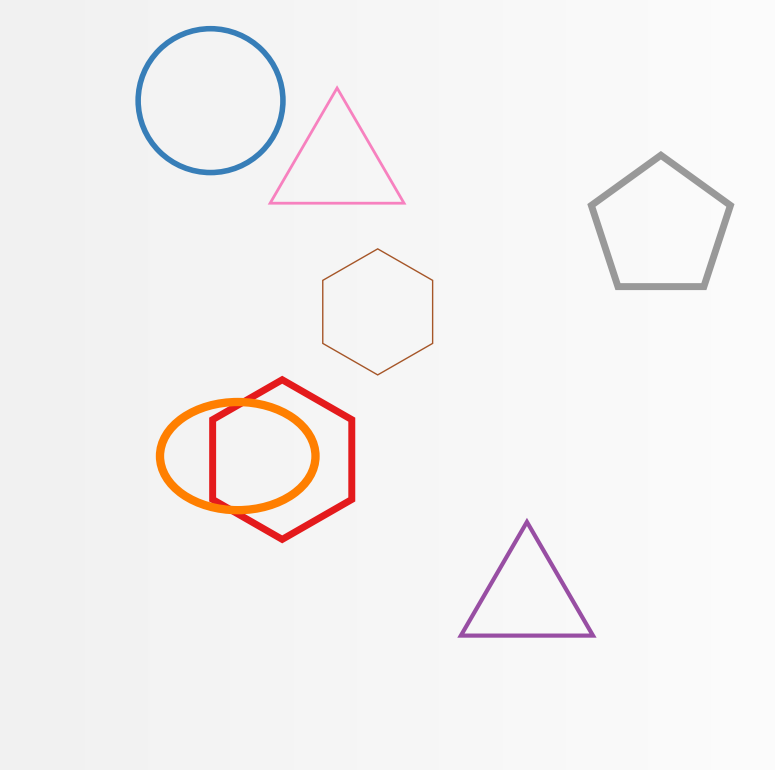[{"shape": "hexagon", "thickness": 2.5, "radius": 0.52, "center": [0.364, 0.403]}, {"shape": "circle", "thickness": 2, "radius": 0.47, "center": [0.272, 0.869]}, {"shape": "triangle", "thickness": 1.5, "radius": 0.49, "center": [0.68, 0.224]}, {"shape": "oval", "thickness": 3, "radius": 0.5, "center": [0.307, 0.408]}, {"shape": "hexagon", "thickness": 0.5, "radius": 0.41, "center": [0.487, 0.595]}, {"shape": "triangle", "thickness": 1, "radius": 0.5, "center": [0.435, 0.786]}, {"shape": "pentagon", "thickness": 2.5, "radius": 0.47, "center": [0.853, 0.704]}]